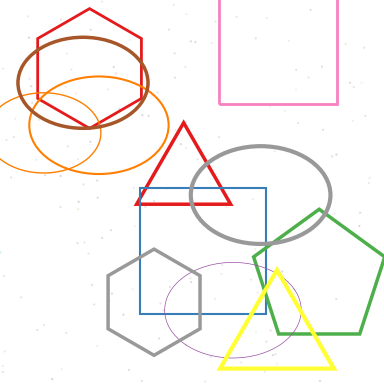[{"shape": "hexagon", "thickness": 2, "radius": 0.78, "center": [0.233, 0.822]}, {"shape": "triangle", "thickness": 2.5, "radius": 0.71, "center": [0.477, 0.54]}, {"shape": "square", "thickness": 1.5, "radius": 0.82, "center": [0.527, 0.347]}, {"shape": "pentagon", "thickness": 2.5, "radius": 0.9, "center": [0.829, 0.277]}, {"shape": "oval", "thickness": 0.5, "radius": 0.89, "center": [0.605, 0.194]}, {"shape": "oval", "thickness": 1.5, "radius": 0.9, "center": [0.257, 0.675]}, {"shape": "oval", "thickness": 1, "radius": 0.74, "center": [0.113, 0.655]}, {"shape": "triangle", "thickness": 3, "radius": 0.85, "center": [0.719, 0.128]}, {"shape": "oval", "thickness": 2.5, "radius": 0.84, "center": [0.216, 0.785]}, {"shape": "square", "thickness": 2, "radius": 0.77, "center": [0.723, 0.885]}, {"shape": "hexagon", "thickness": 2.5, "radius": 0.69, "center": [0.4, 0.215]}, {"shape": "oval", "thickness": 3, "radius": 0.91, "center": [0.677, 0.493]}]